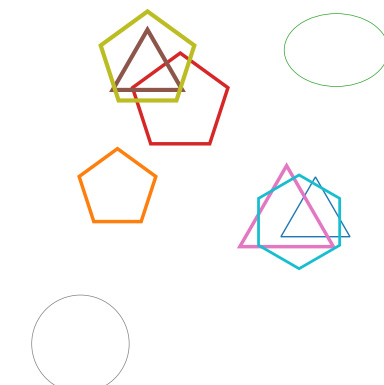[{"shape": "triangle", "thickness": 1, "radius": 0.52, "center": [0.819, 0.437]}, {"shape": "pentagon", "thickness": 2.5, "radius": 0.52, "center": [0.305, 0.509]}, {"shape": "oval", "thickness": 0.5, "radius": 0.68, "center": [0.873, 0.87]}, {"shape": "pentagon", "thickness": 2.5, "radius": 0.65, "center": [0.468, 0.732]}, {"shape": "triangle", "thickness": 3, "radius": 0.52, "center": [0.383, 0.819]}, {"shape": "triangle", "thickness": 2.5, "radius": 0.7, "center": [0.744, 0.429]}, {"shape": "circle", "thickness": 0.5, "radius": 0.63, "center": [0.209, 0.107]}, {"shape": "pentagon", "thickness": 3, "radius": 0.64, "center": [0.383, 0.842]}, {"shape": "hexagon", "thickness": 2, "radius": 0.61, "center": [0.777, 0.424]}]